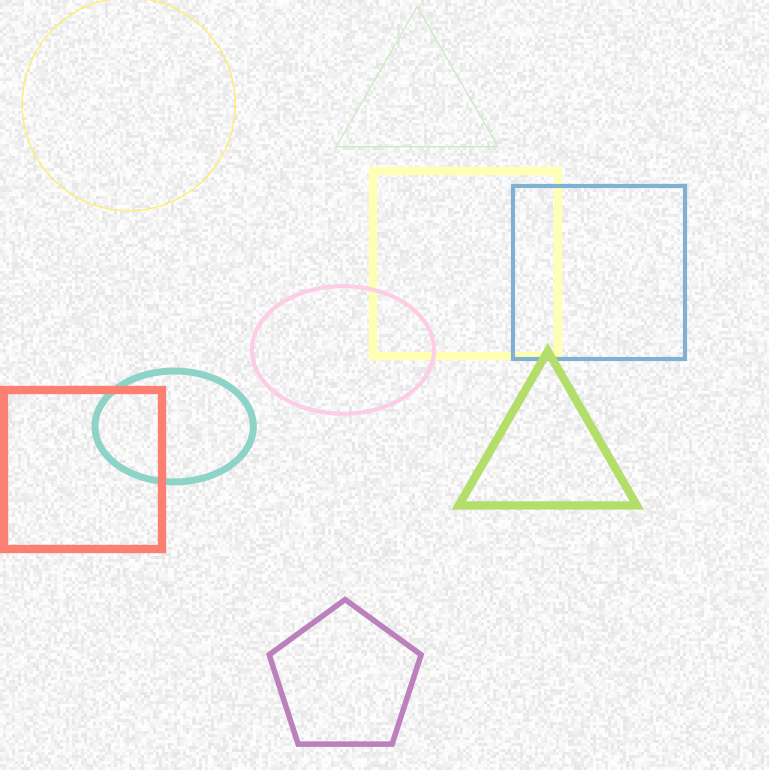[{"shape": "oval", "thickness": 2.5, "radius": 0.51, "center": [0.226, 0.446]}, {"shape": "square", "thickness": 3, "radius": 0.6, "center": [0.604, 0.658]}, {"shape": "square", "thickness": 3, "radius": 0.52, "center": [0.108, 0.39]}, {"shape": "square", "thickness": 1.5, "radius": 0.56, "center": [0.778, 0.646]}, {"shape": "triangle", "thickness": 3, "radius": 0.67, "center": [0.711, 0.41]}, {"shape": "oval", "thickness": 1.5, "radius": 0.59, "center": [0.445, 0.546]}, {"shape": "pentagon", "thickness": 2, "radius": 0.52, "center": [0.448, 0.118]}, {"shape": "triangle", "thickness": 0.5, "radius": 0.61, "center": [0.542, 0.87]}, {"shape": "circle", "thickness": 0.5, "radius": 0.69, "center": [0.167, 0.865]}]